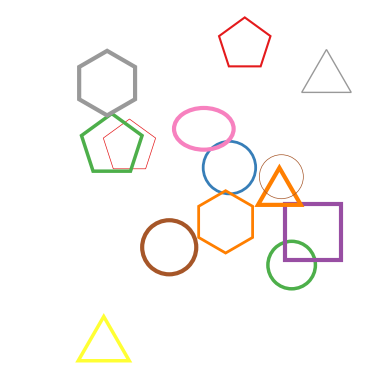[{"shape": "pentagon", "thickness": 1.5, "radius": 0.35, "center": [0.636, 0.884]}, {"shape": "pentagon", "thickness": 0.5, "radius": 0.36, "center": [0.336, 0.619]}, {"shape": "circle", "thickness": 2, "radius": 0.34, "center": [0.596, 0.565]}, {"shape": "pentagon", "thickness": 2.5, "radius": 0.41, "center": [0.29, 0.622]}, {"shape": "circle", "thickness": 2.5, "radius": 0.31, "center": [0.758, 0.312]}, {"shape": "square", "thickness": 3, "radius": 0.37, "center": [0.813, 0.397]}, {"shape": "hexagon", "thickness": 2, "radius": 0.4, "center": [0.586, 0.424]}, {"shape": "triangle", "thickness": 3, "radius": 0.32, "center": [0.726, 0.5]}, {"shape": "triangle", "thickness": 2.5, "radius": 0.38, "center": [0.269, 0.101]}, {"shape": "circle", "thickness": 3, "radius": 0.35, "center": [0.44, 0.358]}, {"shape": "circle", "thickness": 0.5, "radius": 0.29, "center": [0.731, 0.541]}, {"shape": "oval", "thickness": 3, "radius": 0.39, "center": [0.529, 0.665]}, {"shape": "hexagon", "thickness": 3, "radius": 0.42, "center": [0.278, 0.784]}, {"shape": "triangle", "thickness": 1, "radius": 0.37, "center": [0.848, 0.797]}]